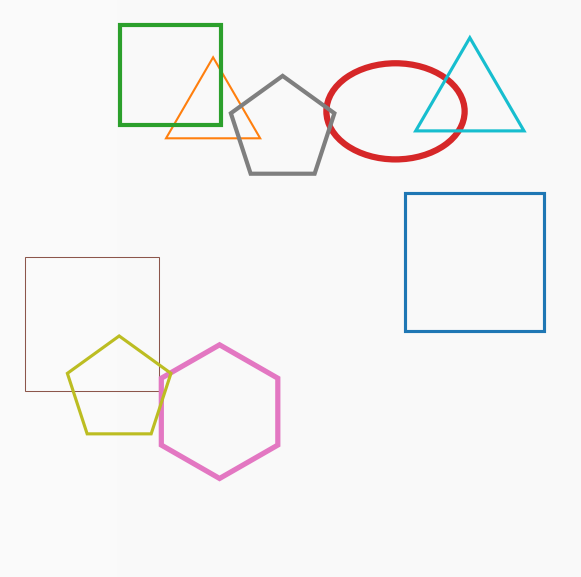[{"shape": "square", "thickness": 1.5, "radius": 0.6, "center": [0.816, 0.545]}, {"shape": "triangle", "thickness": 1, "radius": 0.47, "center": [0.367, 0.806]}, {"shape": "square", "thickness": 2, "radius": 0.43, "center": [0.294, 0.869]}, {"shape": "oval", "thickness": 3, "radius": 0.59, "center": [0.68, 0.806]}, {"shape": "square", "thickness": 0.5, "radius": 0.58, "center": [0.158, 0.438]}, {"shape": "hexagon", "thickness": 2.5, "radius": 0.58, "center": [0.378, 0.286]}, {"shape": "pentagon", "thickness": 2, "radius": 0.47, "center": [0.486, 0.774]}, {"shape": "pentagon", "thickness": 1.5, "radius": 0.47, "center": [0.205, 0.324]}, {"shape": "triangle", "thickness": 1.5, "radius": 0.54, "center": [0.808, 0.826]}]